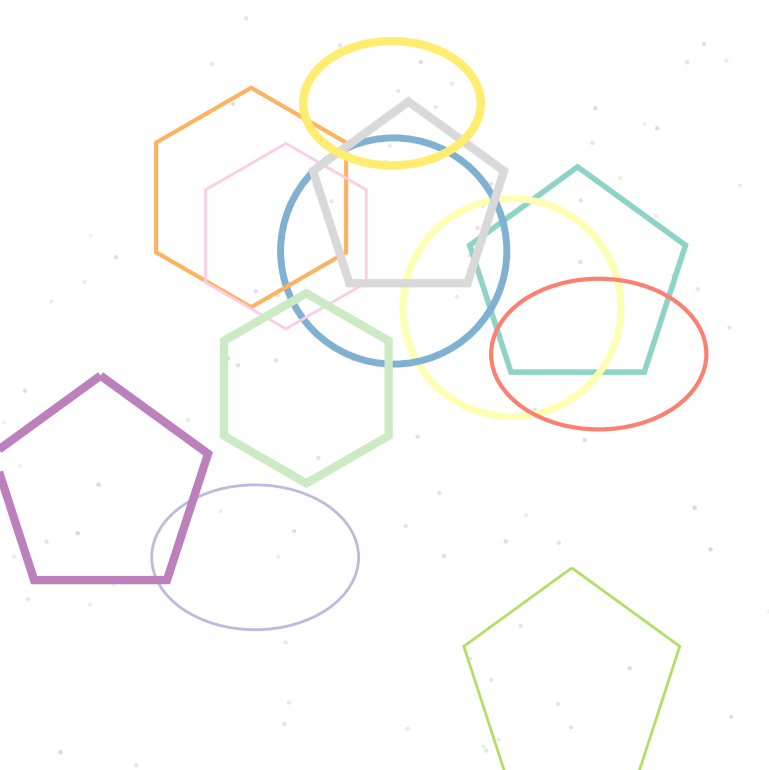[{"shape": "pentagon", "thickness": 2, "radius": 0.74, "center": [0.75, 0.636]}, {"shape": "circle", "thickness": 2.5, "radius": 0.71, "center": [0.665, 0.6]}, {"shape": "oval", "thickness": 1, "radius": 0.67, "center": [0.331, 0.276]}, {"shape": "oval", "thickness": 1.5, "radius": 0.7, "center": [0.778, 0.54]}, {"shape": "circle", "thickness": 2.5, "radius": 0.73, "center": [0.511, 0.674]}, {"shape": "hexagon", "thickness": 1.5, "radius": 0.71, "center": [0.326, 0.744]}, {"shape": "pentagon", "thickness": 1, "radius": 0.74, "center": [0.743, 0.115]}, {"shape": "hexagon", "thickness": 1, "radius": 0.6, "center": [0.371, 0.693]}, {"shape": "pentagon", "thickness": 3, "radius": 0.65, "center": [0.53, 0.738]}, {"shape": "pentagon", "thickness": 3, "radius": 0.73, "center": [0.131, 0.365]}, {"shape": "hexagon", "thickness": 3, "radius": 0.62, "center": [0.398, 0.496]}, {"shape": "oval", "thickness": 3, "radius": 0.58, "center": [0.509, 0.866]}]